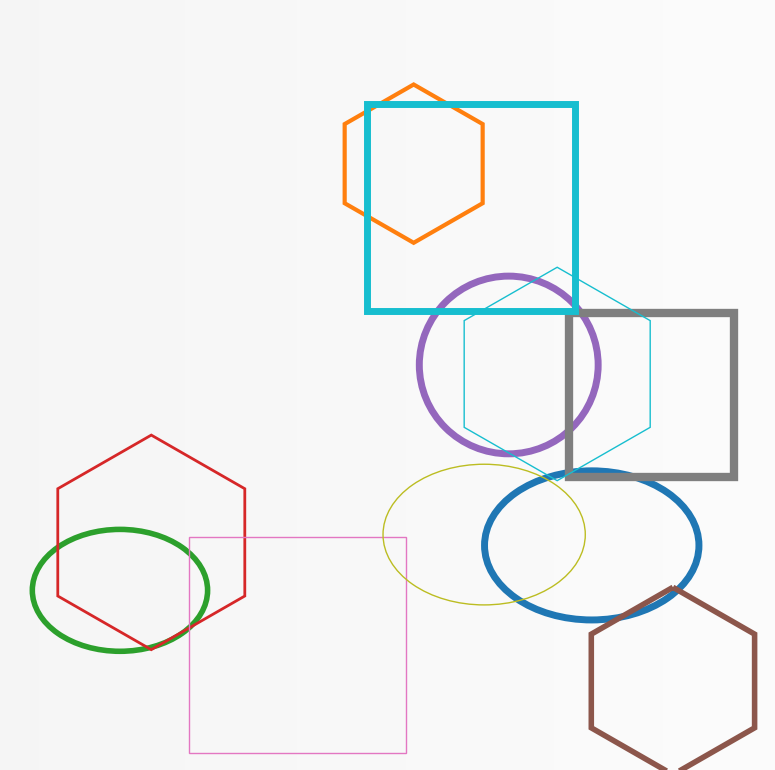[{"shape": "oval", "thickness": 2.5, "radius": 0.69, "center": [0.764, 0.292]}, {"shape": "hexagon", "thickness": 1.5, "radius": 0.51, "center": [0.534, 0.787]}, {"shape": "oval", "thickness": 2, "radius": 0.57, "center": [0.155, 0.233]}, {"shape": "hexagon", "thickness": 1, "radius": 0.7, "center": [0.195, 0.296]}, {"shape": "circle", "thickness": 2.5, "radius": 0.58, "center": [0.656, 0.526]}, {"shape": "hexagon", "thickness": 2, "radius": 0.61, "center": [0.868, 0.116]}, {"shape": "square", "thickness": 0.5, "radius": 0.7, "center": [0.384, 0.162]}, {"shape": "square", "thickness": 3, "radius": 0.53, "center": [0.84, 0.487]}, {"shape": "oval", "thickness": 0.5, "radius": 0.65, "center": [0.625, 0.306]}, {"shape": "hexagon", "thickness": 0.5, "radius": 0.69, "center": [0.719, 0.514]}, {"shape": "square", "thickness": 2.5, "radius": 0.67, "center": [0.608, 0.73]}]